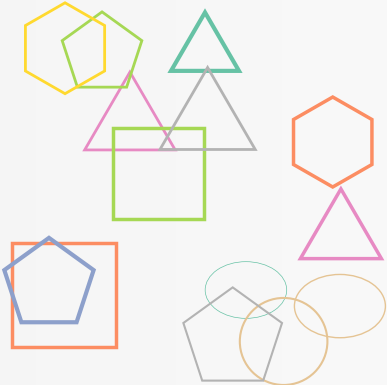[{"shape": "oval", "thickness": 0.5, "radius": 0.53, "center": [0.635, 0.247]}, {"shape": "triangle", "thickness": 3, "radius": 0.51, "center": [0.529, 0.867]}, {"shape": "square", "thickness": 2.5, "radius": 0.67, "center": [0.166, 0.234]}, {"shape": "hexagon", "thickness": 2.5, "radius": 0.58, "center": [0.859, 0.631]}, {"shape": "pentagon", "thickness": 3, "radius": 0.61, "center": [0.126, 0.261]}, {"shape": "triangle", "thickness": 2.5, "radius": 0.6, "center": [0.88, 0.389]}, {"shape": "triangle", "thickness": 2, "radius": 0.67, "center": [0.335, 0.678]}, {"shape": "square", "thickness": 2.5, "radius": 0.59, "center": [0.41, 0.549]}, {"shape": "pentagon", "thickness": 2, "radius": 0.54, "center": [0.263, 0.861]}, {"shape": "hexagon", "thickness": 2, "radius": 0.59, "center": [0.168, 0.875]}, {"shape": "oval", "thickness": 1, "radius": 0.59, "center": [0.877, 0.205]}, {"shape": "circle", "thickness": 1.5, "radius": 0.57, "center": [0.732, 0.113]}, {"shape": "pentagon", "thickness": 1.5, "radius": 0.67, "center": [0.6, 0.12]}, {"shape": "triangle", "thickness": 2, "radius": 0.71, "center": [0.536, 0.683]}]